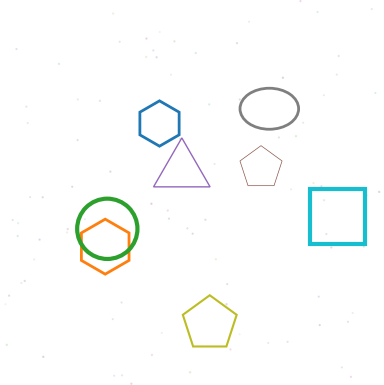[{"shape": "hexagon", "thickness": 2, "radius": 0.29, "center": [0.414, 0.679]}, {"shape": "hexagon", "thickness": 2, "radius": 0.36, "center": [0.273, 0.359]}, {"shape": "circle", "thickness": 3, "radius": 0.39, "center": [0.279, 0.406]}, {"shape": "triangle", "thickness": 1, "radius": 0.42, "center": [0.472, 0.557]}, {"shape": "pentagon", "thickness": 0.5, "radius": 0.29, "center": [0.678, 0.564]}, {"shape": "oval", "thickness": 2, "radius": 0.38, "center": [0.7, 0.718]}, {"shape": "pentagon", "thickness": 1.5, "radius": 0.37, "center": [0.545, 0.16]}, {"shape": "square", "thickness": 3, "radius": 0.35, "center": [0.877, 0.438]}]